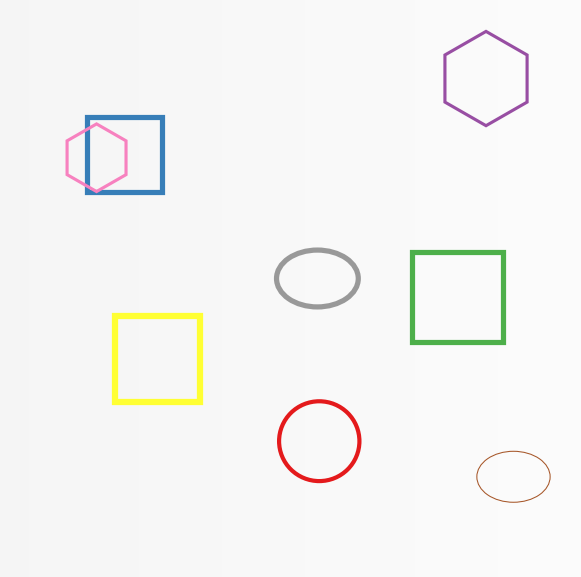[{"shape": "circle", "thickness": 2, "radius": 0.35, "center": [0.549, 0.235]}, {"shape": "square", "thickness": 2.5, "radius": 0.33, "center": [0.214, 0.731]}, {"shape": "square", "thickness": 2.5, "radius": 0.39, "center": [0.787, 0.485]}, {"shape": "hexagon", "thickness": 1.5, "radius": 0.41, "center": [0.836, 0.863]}, {"shape": "square", "thickness": 3, "radius": 0.37, "center": [0.271, 0.378]}, {"shape": "oval", "thickness": 0.5, "radius": 0.32, "center": [0.883, 0.174]}, {"shape": "hexagon", "thickness": 1.5, "radius": 0.29, "center": [0.166, 0.726]}, {"shape": "oval", "thickness": 2.5, "radius": 0.35, "center": [0.546, 0.517]}]